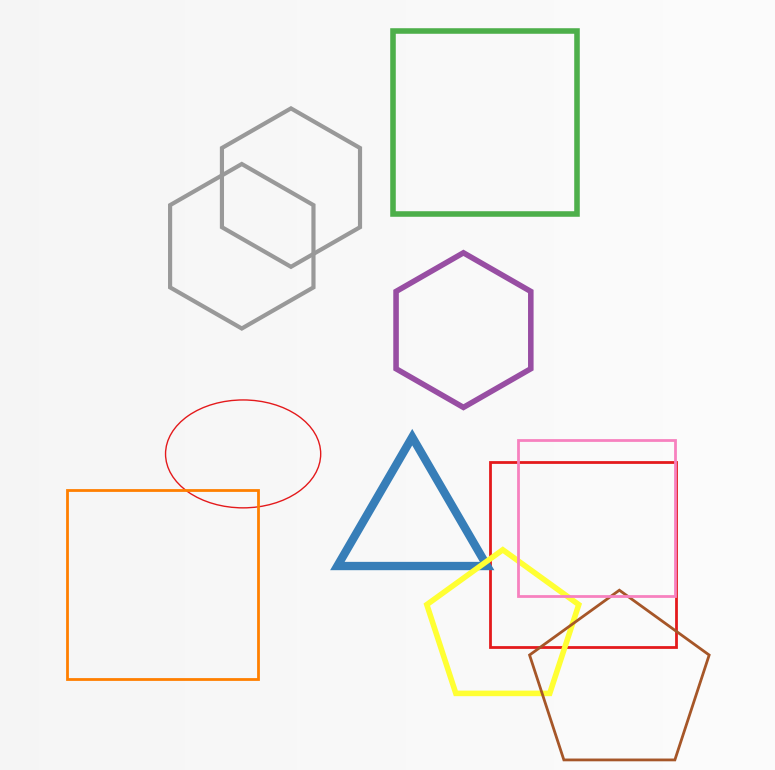[{"shape": "square", "thickness": 1, "radius": 0.6, "center": [0.752, 0.28]}, {"shape": "oval", "thickness": 0.5, "radius": 0.5, "center": [0.314, 0.411]}, {"shape": "triangle", "thickness": 3, "radius": 0.56, "center": [0.532, 0.321]}, {"shape": "square", "thickness": 2, "radius": 0.59, "center": [0.625, 0.841]}, {"shape": "hexagon", "thickness": 2, "radius": 0.5, "center": [0.598, 0.571]}, {"shape": "square", "thickness": 1, "radius": 0.61, "center": [0.21, 0.241]}, {"shape": "pentagon", "thickness": 2, "radius": 0.52, "center": [0.649, 0.183]}, {"shape": "pentagon", "thickness": 1, "radius": 0.61, "center": [0.799, 0.112]}, {"shape": "square", "thickness": 1, "radius": 0.51, "center": [0.77, 0.327]}, {"shape": "hexagon", "thickness": 1.5, "radius": 0.51, "center": [0.375, 0.756]}, {"shape": "hexagon", "thickness": 1.5, "radius": 0.53, "center": [0.312, 0.68]}]